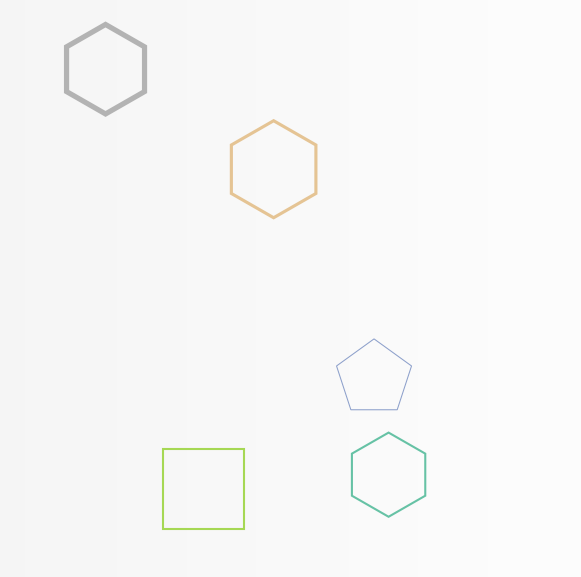[{"shape": "hexagon", "thickness": 1, "radius": 0.36, "center": [0.669, 0.177]}, {"shape": "pentagon", "thickness": 0.5, "radius": 0.34, "center": [0.643, 0.344]}, {"shape": "square", "thickness": 1, "radius": 0.35, "center": [0.351, 0.152]}, {"shape": "hexagon", "thickness": 1.5, "radius": 0.42, "center": [0.471, 0.706]}, {"shape": "hexagon", "thickness": 2.5, "radius": 0.39, "center": [0.182, 0.879]}]